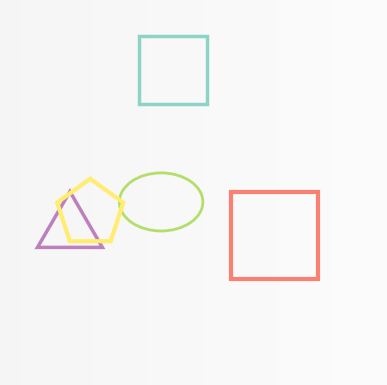[{"shape": "square", "thickness": 2.5, "radius": 0.44, "center": [0.447, 0.818]}, {"shape": "square", "thickness": 3, "radius": 0.56, "center": [0.709, 0.388]}, {"shape": "oval", "thickness": 2, "radius": 0.54, "center": [0.416, 0.475]}, {"shape": "triangle", "thickness": 2.5, "radius": 0.48, "center": [0.18, 0.406]}, {"shape": "pentagon", "thickness": 3, "radius": 0.45, "center": [0.233, 0.446]}]